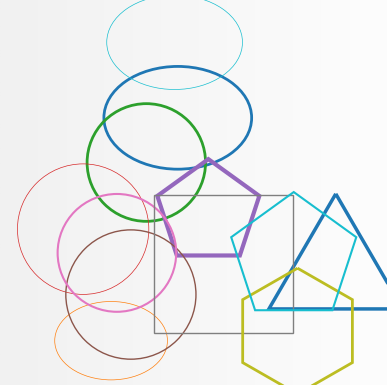[{"shape": "triangle", "thickness": 2.5, "radius": 1.0, "center": [0.867, 0.297]}, {"shape": "oval", "thickness": 2, "radius": 0.95, "center": [0.459, 0.694]}, {"shape": "oval", "thickness": 0.5, "radius": 0.73, "center": [0.287, 0.115]}, {"shape": "circle", "thickness": 2, "radius": 0.76, "center": [0.378, 0.578]}, {"shape": "circle", "thickness": 0.5, "radius": 0.85, "center": [0.215, 0.405]}, {"shape": "pentagon", "thickness": 3, "radius": 0.69, "center": [0.538, 0.448]}, {"shape": "circle", "thickness": 1, "radius": 0.84, "center": [0.338, 0.235]}, {"shape": "circle", "thickness": 1.5, "radius": 0.77, "center": [0.302, 0.343]}, {"shape": "square", "thickness": 1, "radius": 0.89, "center": [0.577, 0.313]}, {"shape": "hexagon", "thickness": 2, "radius": 0.82, "center": [0.768, 0.14]}, {"shape": "oval", "thickness": 0.5, "radius": 0.88, "center": [0.451, 0.89]}, {"shape": "pentagon", "thickness": 1.5, "radius": 0.85, "center": [0.758, 0.331]}]